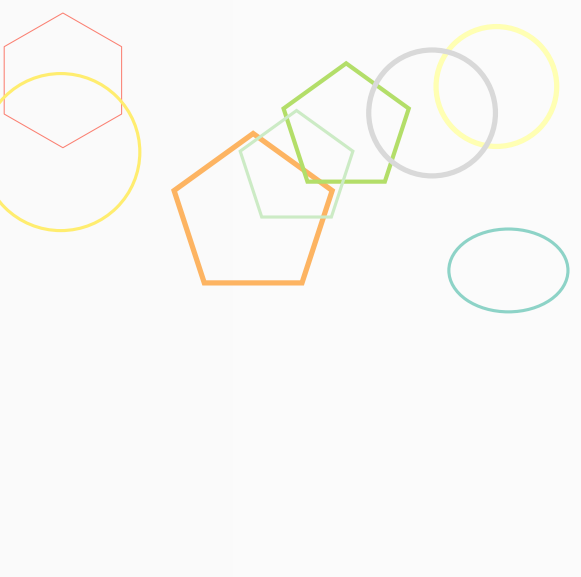[{"shape": "oval", "thickness": 1.5, "radius": 0.51, "center": [0.875, 0.531]}, {"shape": "circle", "thickness": 2.5, "radius": 0.52, "center": [0.854, 0.849]}, {"shape": "hexagon", "thickness": 0.5, "radius": 0.58, "center": [0.108, 0.86]}, {"shape": "pentagon", "thickness": 2.5, "radius": 0.71, "center": [0.436, 0.625]}, {"shape": "pentagon", "thickness": 2, "radius": 0.57, "center": [0.596, 0.776]}, {"shape": "circle", "thickness": 2.5, "radius": 0.55, "center": [0.743, 0.804]}, {"shape": "pentagon", "thickness": 1.5, "radius": 0.51, "center": [0.51, 0.706]}, {"shape": "circle", "thickness": 1.5, "radius": 0.68, "center": [0.105, 0.736]}]